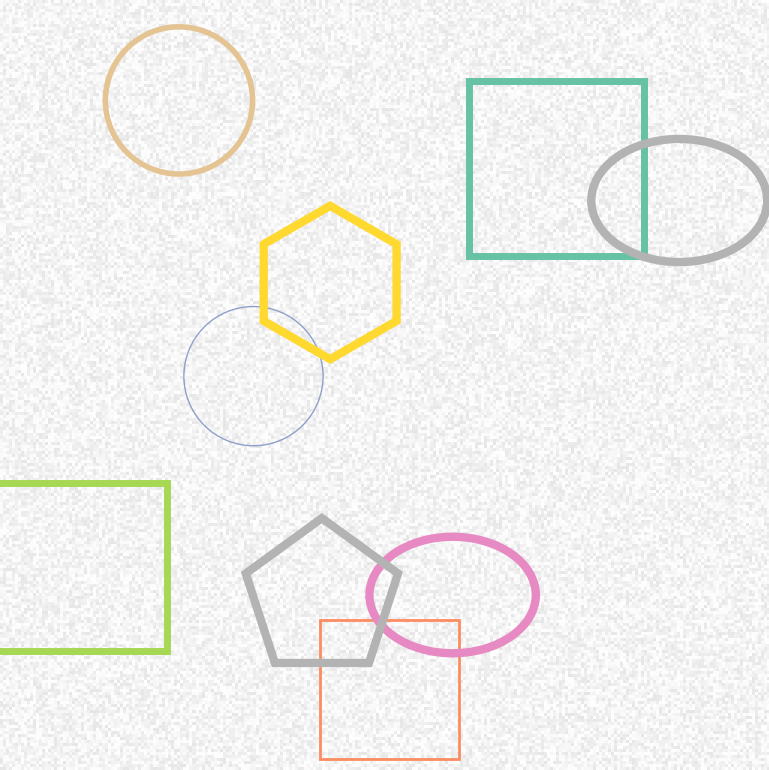[{"shape": "square", "thickness": 2.5, "radius": 0.57, "center": [0.723, 0.781]}, {"shape": "square", "thickness": 1, "radius": 0.45, "center": [0.506, 0.104]}, {"shape": "circle", "thickness": 0.5, "radius": 0.45, "center": [0.329, 0.511]}, {"shape": "oval", "thickness": 3, "radius": 0.54, "center": [0.588, 0.227]}, {"shape": "square", "thickness": 2.5, "radius": 0.55, "center": [0.107, 0.264]}, {"shape": "hexagon", "thickness": 3, "radius": 0.5, "center": [0.429, 0.633]}, {"shape": "circle", "thickness": 2, "radius": 0.48, "center": [0.232, 0.87]}, {"shape": "oval", "thickness": 3, "radius": 0.57, "center": [0.882, 0.74]}, {"shape": "pentagon", "thickness": 3, "radius": 0.52, "center": [0.418, 0.223]}]